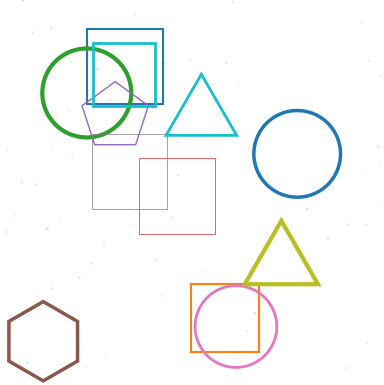[{"shape": "square", "thickness": 1.5, "radius": 0.49, "center": [0.326, 0.827]}, {"shape": "circle", "thickness": 2.5, "radius": 0.56, "center": [0.772, 0.6]}, {"shape": "square", "thickness": 1.5, "radius": 0.44, "center": [0.584, 0.173]}, {"shape": "circle", "thickness": 3, "radius": 0.58, "center": [0.225, 0.759]}, {"shape": "square", "thickness": 0.5, "radius": 0.49, "center": [0.461, 0.492]}, {"shape": "pentagon", "thickness": 1, "radius": 0.45, "center": [0.299, 0.697]}, {"shape": "hexagon", "thickness": 2.5, "radius": 0.51, "center": [0.112, 0.114]}, {"shape": "circle", "thickness": 2, "radius": 0.53, "center": [0.613, 0.152]}, {"shape": "square", "thickness": 0.5, "radius": 0.49, "center": [0.337, 0.554]}, {"shape": "triangle", "thickness": 3, "radius": 0.55, "center": [0.731, 0.317]}, {"shape": "triangle", "thickness": 2, "radius": 0.53, "center": [0.523, 0.701]}, {"shape": "square", "thickness": 2, "radius": 0.41, "center": [0.322, 0.807]}]